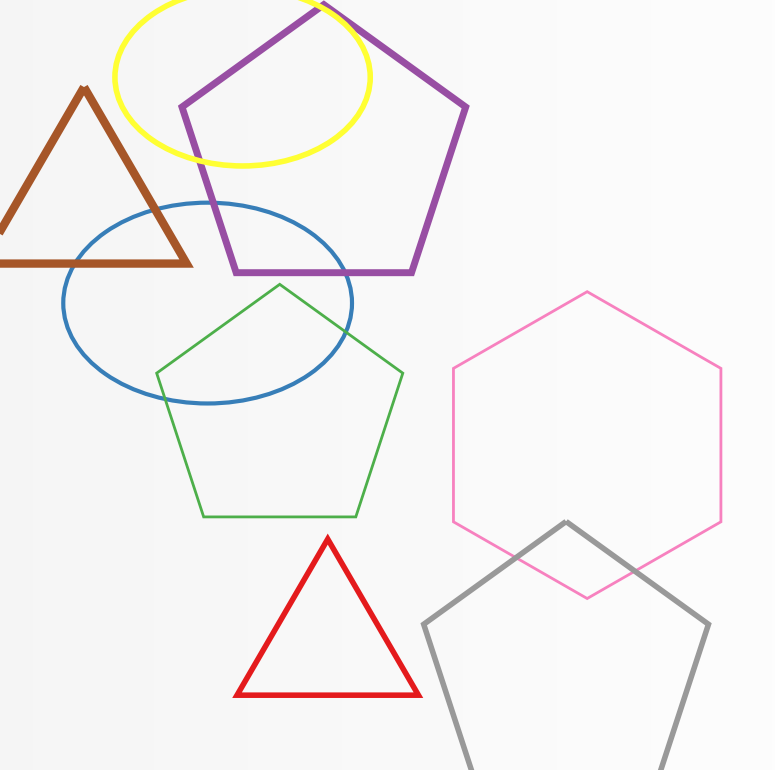[{"shape": "triangle", "thickness": 2, "radius": 0.68, "center": [0.423, 0.165]}, {"shape": "oval", "thickness": 1.5, "radius": 0.93, "center": [0.268, 0.606]}, {"shape": "pentagon", "thickness": 1, "radius": 0.83, "center": [0.361, 0.464]}, {"shape": "pentagon", "thickness": 2.5, "radius": 0.96, "center": [0.418, 0.802]}, {"shape": "oval", "thickness": 2, "radius": 0.82, "center": [0.313, 0.9]}, {"shape": "triangle", "thickness": 3, "radius": 0.76, "center": [0.108, 0.734]}, {"shape": "hexagon", "thickness": 1, "radius": 1.0, "center": [0.758, 0.422]}, {"shape": "pentagon", "thickness": 2, "radius": 0.97, "center": [0.73, 0.13]}]